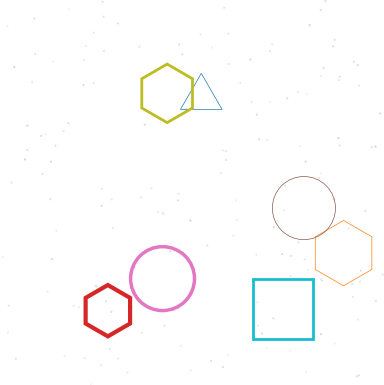[{"shape": "triangle", "thickness": 0.5, "radius": 0.31, "center": [0.523, 0.747]}, {"shape": "hexagon", "thickness": 0.5, "radius": 0.42, "center": [0.892, 0.343]}, {"shape": "hexagon", "thickness": 3, "radius": 0.33, "center": [0.28, 0.193]}, {"shape": "circle", "thickness": 0.5, "radius": 0.41, "center": [0.789, 0.46]}, {"shape": "circle", "thickness": 2.5, "radius": 0.42, "center": [0.422, 0.276]}, {"shape": "hexagon", "thickness": 2, "radius": 0.38, "center": [0.434, 0.758]}, {"shape": "square", "thickness": 2, "radius": 0.39, "center": [0.736, 0.198]}]